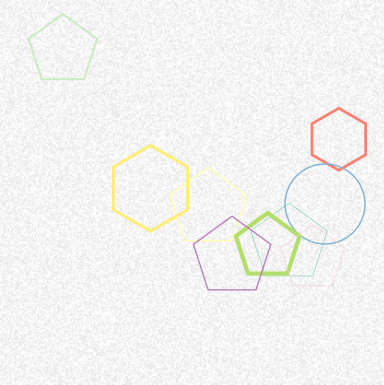[{"shape": "pentagon", "thickness": 0.5, "radius": 0.52, "center": [0.751, 0.368]}, {"shape": "pentagon", "thickness": 1, "radius": 0.53, "center": [0.541, 0.46]}, {"shape": "hexagon", "thickness": 2, "radius": 0.4, "center": [0.88, 0.638]}, {"shape": "circle", "thickness": 1, "radius": 0.52, "center": [0.844, 0.47]}, {"shape": "pentagon", "thickness": 3, "radius": 0.43, "center": [0.695, 0.36]}, {"shape": "pentagon", "thickness": 0.5, "radius": 0.44, "center": [0.812, 0.329]}, {"shape": "pentagon", "thickness": 1, "radius": 0.53, "center": [0.603, 0.333]}, {"shape": "pentagon", "thickness": 1.5, "radius": 0.47, "center": [0.163, 0.87]}, {"shape": "hexagon", "thickness": 2, "radius": 0.56, "center": [0.391, 0.511]}]